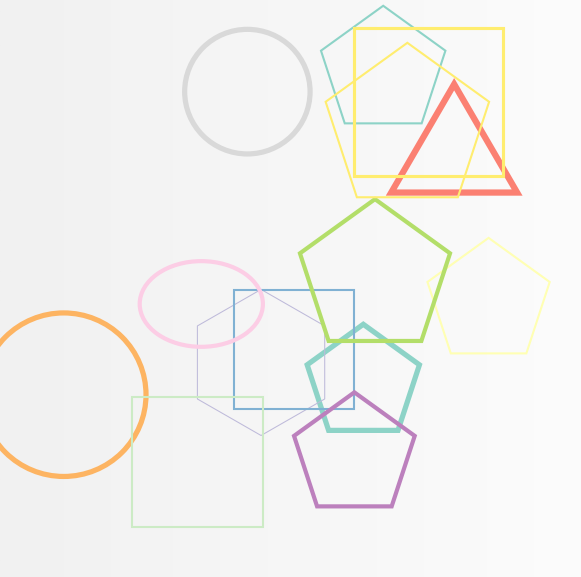[{"shape": "pentagon", "thickness": 2.5, "radius": 0.51, "center": [0.625, 0.336]}, {"shape": "pentagon", "thickness": 1, "radius": 0.56, "center": [0.659, 0.877]}, {"shape": "pentagon", "thickness": 1, "radius": 0.55, "center": [0.841, 0.477]}, {"shape": "hexagon", "thickness": 0.5, "radius": 0.63, "center": [0.449, 0.372]}, {"shape": "triangle", "thickness": 3, "radius": 0.63, "center": [0.781, 0.728]}, {"shape": "square", "thickness": 1, "radius": 0.52, "center": [0.506, 0.394]}, {"shape": "circle", "thickness": 2.5, "radius": 0.71, "center": [0.11, 0.316]}, {"shape": "pentagon", "thickness": 2, "radius": 0.68, "center": [0.645, 0.519]}, {"shape": "oval", "thickness": 2, "radius": 0.53, "center": [0.346, 0.473]}, {"shape": "circle", "thickness": 2.5, "radius": 0.54, "center": [0.426, 0.84]}, {"shape": "pentagon", "thickness": 2, "radius": 0.55, "center": [0.61, 0.211]}, {"shape": "square", "thickness": 1, "radius": 0.56, "center": [0.339, 0.199]}, {"shape": "square", "thickness": 1.5, "radius": 0.64, "center": [0.737, 0.822]}, {"shape": "pentagon", "thickness": 1, "radius": 0.74, "center": [0.701, 0.777]}]